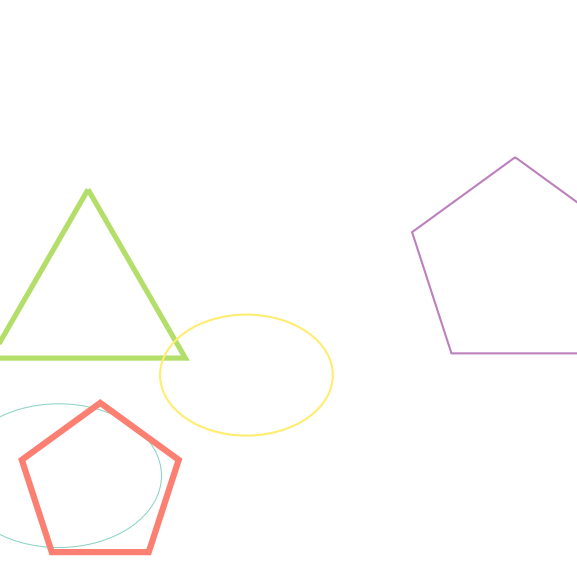[{"shape": "oval", "thickness": 0.5, "radius": 0.89, "center": [0.102, 0.175]}, {"shape": "pentagon", "thickness": 3, "radius": 0.71, "center": [0.174, 0.159]}, {"shape": "triangle", "thickness": 2.5, "radius": 0.97, "center": [0.152, 0.476]}, {"shape": "pentagon", "thickness": 1, "radius": 0.94, "center": [0.892, 0.539]}, {"shape": "oval", "thickness": 1, "radius": 0.75, "center": [0.427, 0.35]}]